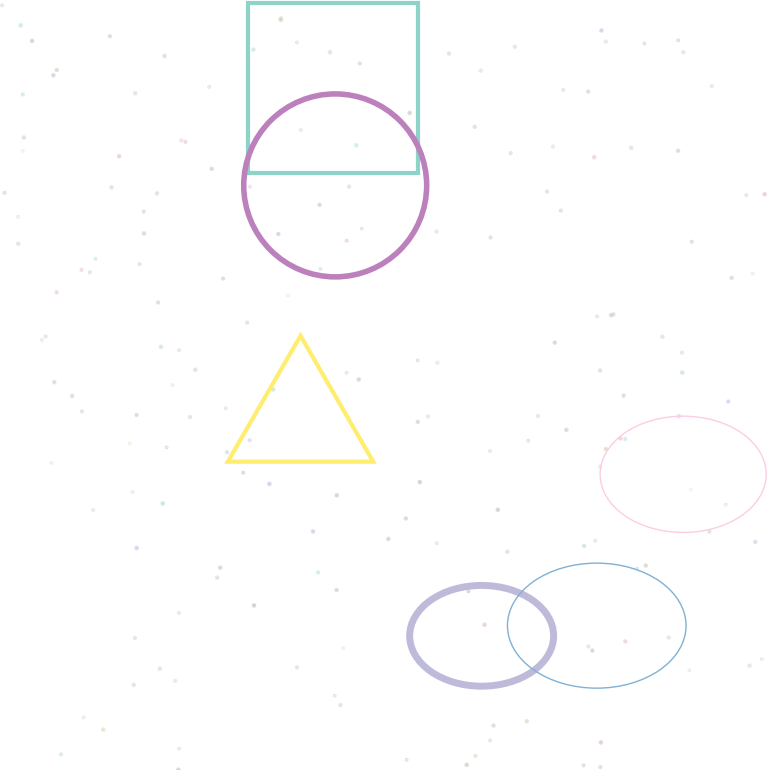[{"shape": "square", "thickness": 1.5, "radius": 0.55, "center": [0.433, 0.886]}, {"shape": "oval", "thickness": 2.5, "radius": 0.47, "center": [0.626, 0.174]}, {"shape": "oval", "thickness": 0.5, "radius": 0.58, "center": [0.775, 0.187]}, {"shape": "oval", "thickness": 0.5, "radius": 0.54, "center": [0.887, 0.384]}, {"shape": "circle", "thickness": 2, "radius": 0.59, "center": [0.435, 0.759]}, {"shape": "triangle", "thickness": 1.5, "radius": 0.54, "center": [0.39, 0.455]}]